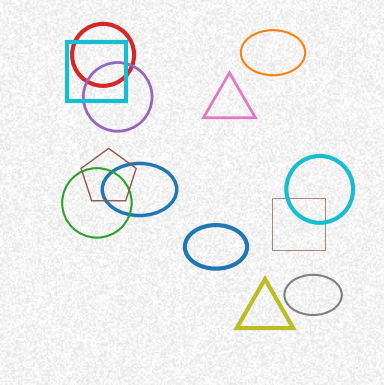[{"shape": "oval", "thickness": 3, "radius": 0.4, "center": [0.561, 0.359]}, {"shape": "oval", "thickness": 2.5, "radius": 0.48, "center": [0.362, 0.508]}, {"shape": "oval", "thickness": 1.5, "radius": 0.42, "center": [0.709, 0.863]}, {"shape": "circle", "thickness": 1.5, "radius": 0.45, "center": [0.252, 0.473]}, {"shape": "circle", "thickness": 3, "radius": 0.4, "center": [0.268, 0.858]}, {"shape": "circle", "thickness": 2, "radius": 0.45, "center": [0.306, 0.748]}, {"shape": "pentagon", "thickness": 1, "radius": 0.38, "center": [0.282, 0.539]}, {"shape": "square", "thickness": 0.5, "radius": 0.34, "center": [0.775, 0.418]}, {"shape": "triangle", "thickness": 2, "radius": 0.39, "center": [0.596, 0.733]}, {"shape": "oval", "thickness": 1.5, "radius": 0.37, "center": [0.813, 0.234]}, {"shape": "triangle", "thickness": 3, "radius": 0.42, "center": [0.688, 0.19]}, {"shape": "square", "thickness": 3, "radius": 0.38, "center": [0.252, 0.815]}, {"shape": "circle", "thickness": 3, "radius": 0.43, "center": [0.83, 0.508]}]